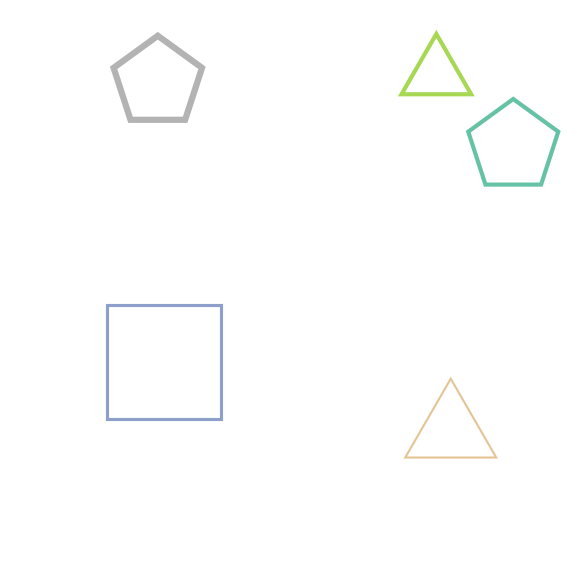[{"shape": "pentagon", "thickness": 2, "radius": 0.41, "center": [0.889, 0.746]}, {"shape": "square", "thickness": 1.5, "radius": 0.49, "center": [0.284, 0.372]}, {"shape": "triangle", "thickness": 2, "radius": 0.35, "center": [0.756, 0.871]}, {"shape": "triangle", "thickness": 1, "radius": 0.45, "center": [0.781, 0.252]}, {"shape": "pentagon", "thickness": 3, "radius": 0.4, "center": [0.273, 0.857]}]